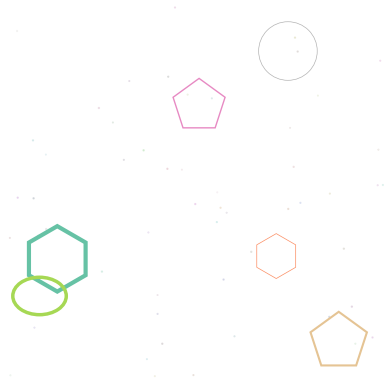[{"shape": "hexagon", "thickness": 3, "radius": 0.42, "center": [0.149, 0.328]}, {"shape": "hexagon", "thickness": 0.5, "radius": 0.29, "center": [0.717, 0.335]}, {"shape": "pentagon", "thickness": 1, "radius": 0.35, "center": [0.517, 0.725]}, {"shape": "oval", "thickness": 2.5, "radius": 0.35, "center": [0.103, 0.231]}, {"shape": "pentagon", "thickness": 1.5, "radius": 0.39, "center": [0.88, 0.113]}, {"shape": "circle", "thickness": 0.5, "radius": 0.38, "center": [0.748, 0.867]}]